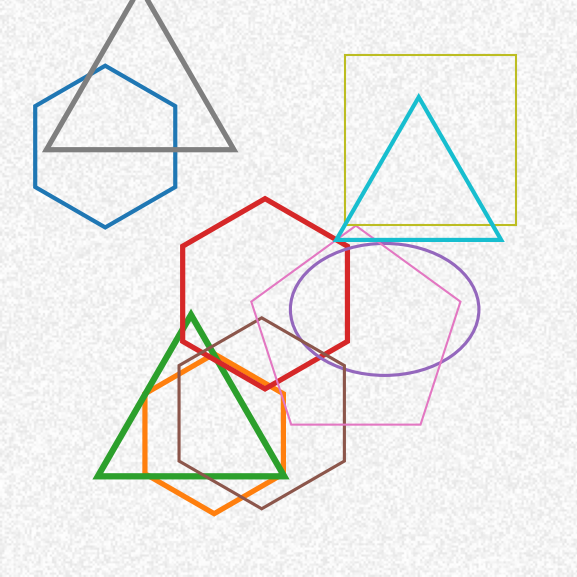[{"shape": "hexagon", "thickness": 2, "radius": 0.7, "center": [0.182, 0.745]}, {"shape": "hexagon", "thickness": 2.5, "radius": 0.69, "center": [0.371, 0.248]}, {"shape": "triangle", "thickness": 3, "radius": 0.93, "center": [0.331, 0.268]}, {"shape": "hexagon", "thickness": 2.5, "radius": 0.82, "center": [0.459, 0.49]}, {"shape": "oval", "thickness": 1.5, "radius": 0.82, "center": [0.666, 0.463]}, {"shape": "hexagon", "thickness": 1.5, "radius": 0.83, "center": [0.453, 0.283]}, {"shape": "pentagon", "thickness": 1, "radius": 0.95, "center": [0.616, 0.418]}, {"shape": "triangle", "thickness": 2.5, "radius": 0.94, "center": [0.243, 0.834]}, {"shape": "square", "thickness": 1, "radius": 0.74, "center": [0.746, 0.757]}, {"shape": "triangle", "thickness": 2, "radius": 0.82, "center": [0.725, 0.666]}]